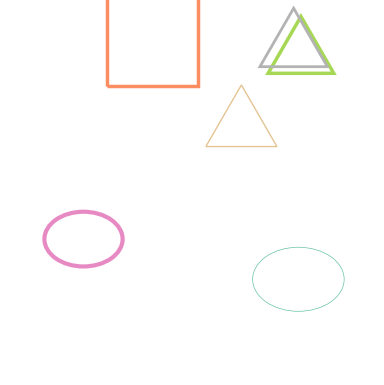[{"shape": "oval", "thickness": 0.5, "radius": 0.59, "center": [0.775, 0.275]}, {"shape": "square", "thickness": 2.5, "radius": 0.59, "center": [0.396, 0.895]}, {"shape": "oval", "thickness": 3, "radius": 0.51, "center": [0.217, 0.379]}, {"shape": "triangle", "thickness": 2.5, "radius": 0.49, "center": [0.782, 0.859]}, {"shape": "triangle", "thickness": 1, "radius": 0.53, "center": [0.627, 0.673]}, {"shape": "triangle", "thickness": 2, "radius": 0.51, "center": [0.763, 0.877]}]